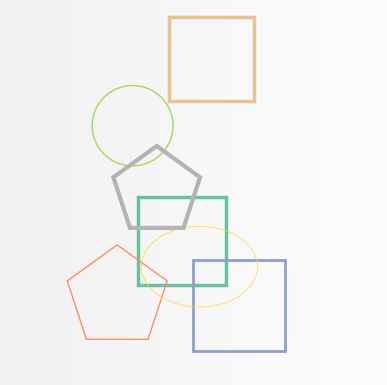[{"shape": "square", "thickness": 2.5, "radius": 0.57, "center": [0.469, 0.374]}, {"shape": "pentagon", "thickness": 1, "radius": 0.68, "center": [0.303, 0.228]}, {"shape": "square", "thickness": 2, "radius": 0.59, "center": [0.617, 0.207]}, {"shape": "circle", "thickness": 1, "radius": 0.52, "center": [0.342, 0.674]}, {"shape": "oval", "thickness": 0.5, "radius": 0.75, "center": [0.515, 0.307]}, {"shape": "square", "thickness": 2.5, "radius": 0.55, "center": [0.547, 0.847]}, {"shape": "pentagon", "thickness": 3, "radius": 0.59, "center": [0.404, 0.503]}]